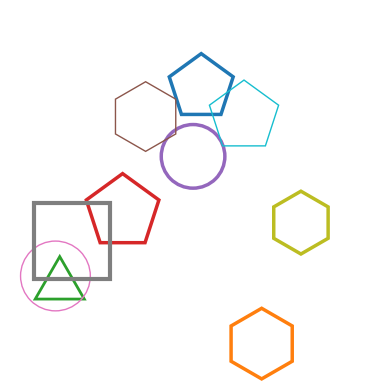[{"shape": "pentagon", "thickness": 2.5, "radius": 0.44, "center": [0.523, 0.773]}, {"shape": "hexagon", "thickness": 2.5, "radius": 0.46, "center": [0.68, 0.108]}, {"shape": "triangle", "thickness": 2, "radius": 0.37, "center": [0.155, 0.26]}, {"shape": "pentagon", "thickness": 2.5, "radius": 0.5, "center": [0.318, 0.45]}, {"shape": "circle", "thickness": 2.5, "radius": 0.41, "center": [0.501, 0.594]}, {"shape": "hexagon", "thickness": 1, "radius": 0.45, "center": [0.378, 0.697]}, {"shape": "circle", "thickness": 1, "radius": 0.45, "center": [0.144, 0.283]}, {"shape": "square", "thickness": 3, "radius": 0.5, "center": [0.187, 0.374]}, {"shape": "hexagon", "thickness": 2.5, "radius": 0.41, "center": [0.782, 0.422]}, {"shape": "pentagon", "thickness": 1, "radius": 0.47, "center": [0.634, 0.698]}]